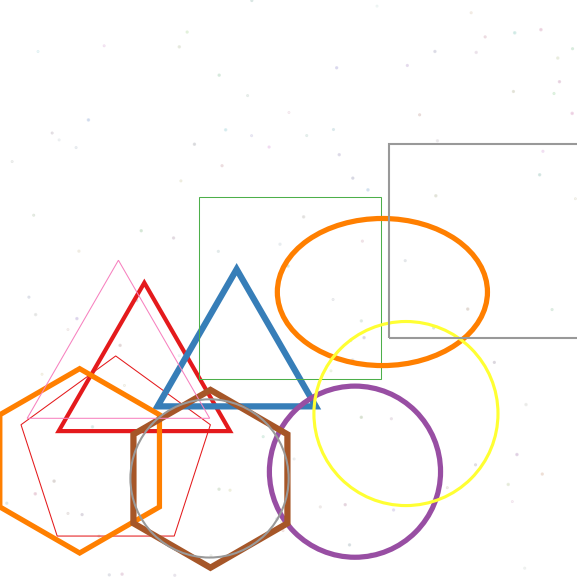[{"shape": "pentagon", "thickness": 0.5, "radius": 0.86, "center": [0.2, 0.21]}, {"shape": "triangle", "thickness": 2, "radius": 0.86, "center": [0.25, 0.338]}, {"shape": "triangle", "thickness": 3, "radius": 0.79, "center": [0.41, 0.375]}, {"shape": "square", "thickness": 0.5, "radius": 0.79, "center": [0.503, 0.5]}, {"shape": "circle", "thickness": 2.5, "radius": 0.74, "center": [0.615, 0.182]}, {"shape": "hexagon", "thickness": 2.5, "radius": 0.8, "center": [0.138, 0.201]}, {"shape": "oval", "thickness": 2.5, "radius": 0.91, "center": [0.662, 0.493]}, {"shape": "circle", "thickness": 1.5, "radius": 0.8, "center": [0.703, 0.283]}, {"shape": "hexagon", "thickness": 3, "radius": 0.77, "center": [0.364, 0.17]}, {"shape": "triangle", "thickness": 0.5, "radius": 0.91, "center": [0.205, 0.366]}, {"shape": "circle", "thickness": 1, "radius": 0.69, "center": [0.363, 0.171]}, {"shape": "square", "thickness": 1, "radius": 0.84, "center": [0.843, 0.582]}]